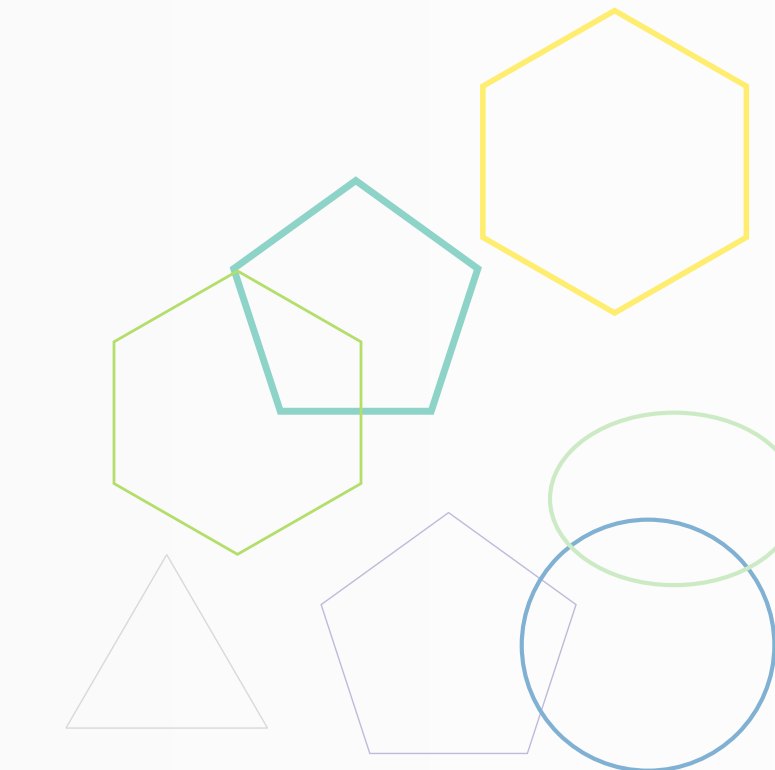[{"shape": "pentagon", "thickness": 2.5, "radius": 0.83, "center": [0.459, 0.6]}, {"shape": "pentagon", "thickness": 0.5, "radius": 0.86, "center": [0.579, 0.161]}, {"shape": "circle", "thickness": 1.5, "radius": 0.81, "center": [0.836, 0.162]}, {"shape": "hexagon", "thickness": 1, "radius": 0.92, "center": [0.306, 0.464]}, {"shape": "triangle", "thickness": 0.5, "radius": 0.75, "center": [0.215, 0.13]}, {"shape": "oval", "thickness": 1.5, "radius": 0.8, "center": [0.87, 0.352]}, {"shape": "hexagon", "thickness": 2, "radius": 0.98, "center": [0.793, 0.79]}]